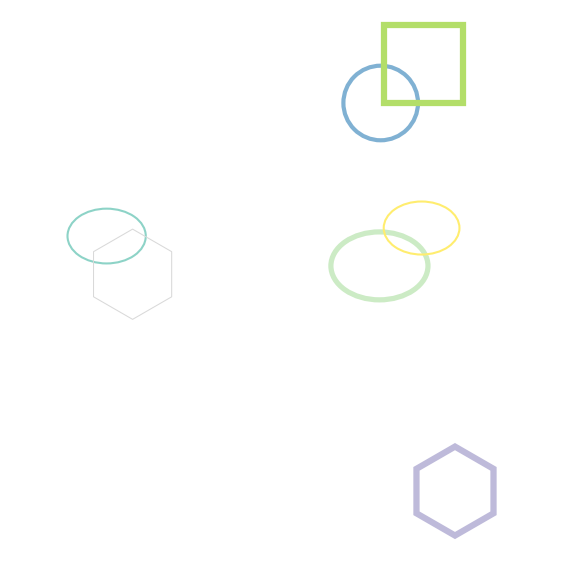[{"shape": "oval", "thickness": 1, "radius": 0.34, "center": [0.185, 0.59]}, {"shape": "hexagon", "thickness": 3, "radius": 0.39, "center": [0.788, 0.149]}, {"shape": "circle", "thickness": 2, "radius": 0.32, "center": [0.659, 0.821]}, {"shape": "square", "thickness": 3, "radius": 0.34, "center": [0.733, 0.888]}, {"shape": "hexagon", "thickness": 0.5, "radius": 0.39, "center": [0.23, 0.524]}, {"shape": "oval", "thickness": 2.5, "radius": 0.42, "center": [0.657, 0.539]}, {"shape": "oval", "thickness": 1, "radius": 0.33, "center": [0.73, 0.604]}]